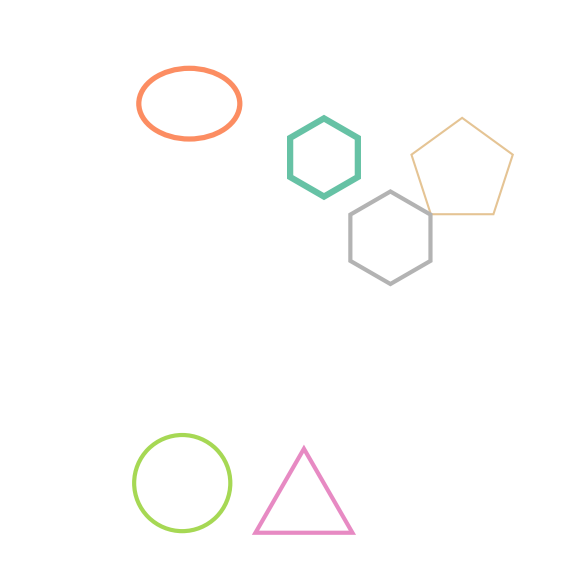[{"shape": "hexagon", "thickness": 3, "radius": 0.34, "center": [0.561, 0.726]}, {"shape": "oval", "thickness": 2.5, "radius": 0.44, "center": [0.328, 0.82]}, {"shape": "triangle", "thickness": 2, "radius": 0.48, "center": [0.526, 0.125]}, {"shape": "circle", "thickness": 2, "radius": 0.42, "center": [0.316, 0.163]}, {"shape": "pentagon", "thickness": 1, "radius": 0.46, "center": [0.8, 0.703]}, {"shape": "hexagon", "thickness": 2, "radius": 0.4, "center": [0.676, 0.587]}]